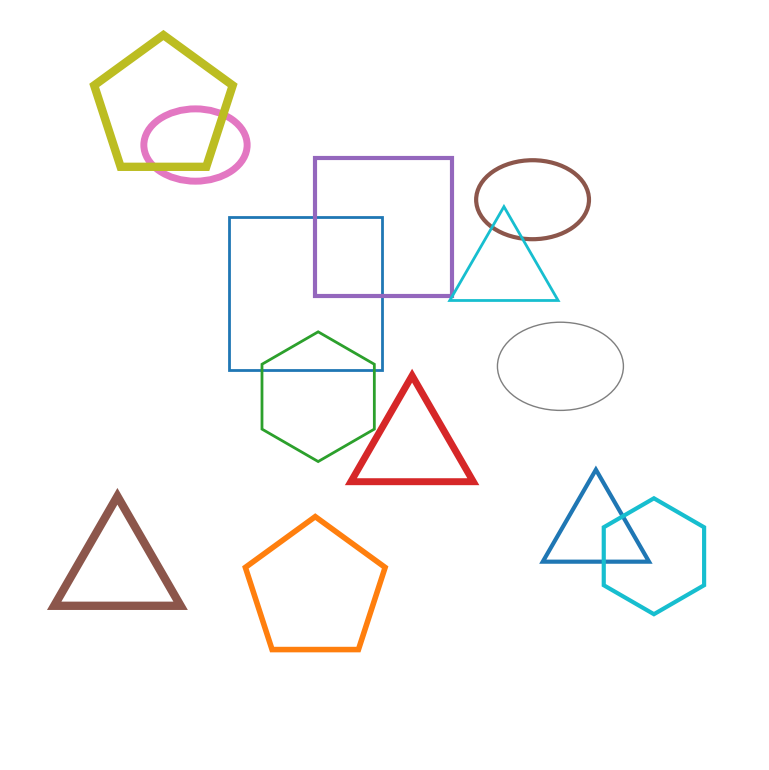[{"shape": "triangle", "thickness": 1.5, "radius": 0.4, "center": [0.774, 0.31]}, {"shape": "square", "thickness": 1, "radius": 0.5, "center": [0.397, 0.618]}, {"shape": "pentagon", "thickness": 2, "radius": 0.48, "center": [0.409, 0.234]}, {"shape": "hexagon", "thickness": 1, "radius": 0.42, "center": [0.413, 0.485]}, {"shape": "triangle", "thickness": 2.5, "radius": 0.46, "center": [0.535, 0.42]}, {"shape": "square", "thickness": 1.5, "radius": 0.45, "center": [0.498, 0.705]}, {"shape": "oval", "thickness": 1.5, "radius": 0.37, "center": [0.692, 0.741]}, {"shape": "triangle", "thickness": 3, "radius": 0.47, "center": [0.152, 0.261]}, {"shape": "oval", "thickness": 2.5, "radius": 0.34, "center": [0.254, 0.812]}, {"shape": "oval", "thickness": 0.5, "radius": 0.41, "center": [0.728, 0.524]}, {"shape": "pentagon", "thickness": 3, "radius": 0.47, "center": [0.212, 0.86]}, {"shape": "triangle", "thickness": 1, "radius": 0.41, "center": [0.654, 0.65]}, {"shape": "hexagon", "thickness": 1.5, "radius": 0.38, "center": [0.849, 0.278]}]